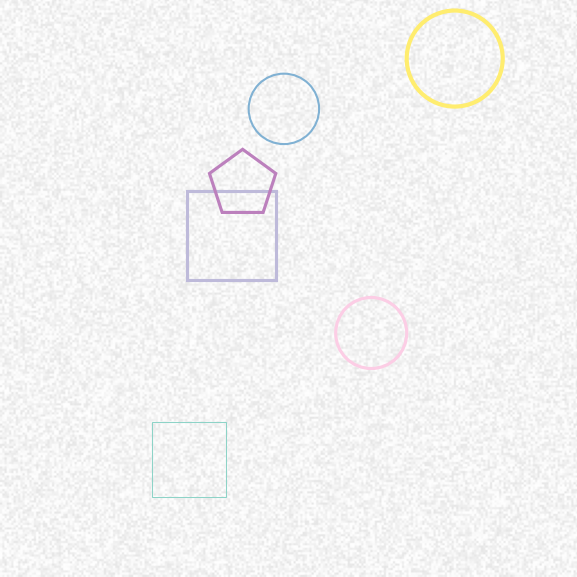[{"shape": "square", "thickness": 0.5, "radius": 0.32, "center": [0.328, 0.203]}, {"shape": "square", "thickness": 1.5, "radius": 0.39, "center": [0.401, 0.591]}, {"shape": "circle", "thickness": 1, "radius": 0.3, "center": [0.492, 0.811]}, {"shape": "circle", "thickness": 1.5, "radius": 0.31, "center": [0.643, 0.423]}, {"shape": "pentagon", "thickness": 1.5, "radius": 0.3, "center": [0.42, 0.68]}, {"shape": "circle", "thickness": 2, "radius": 0.42, "center": [0.787, 0.898]}]